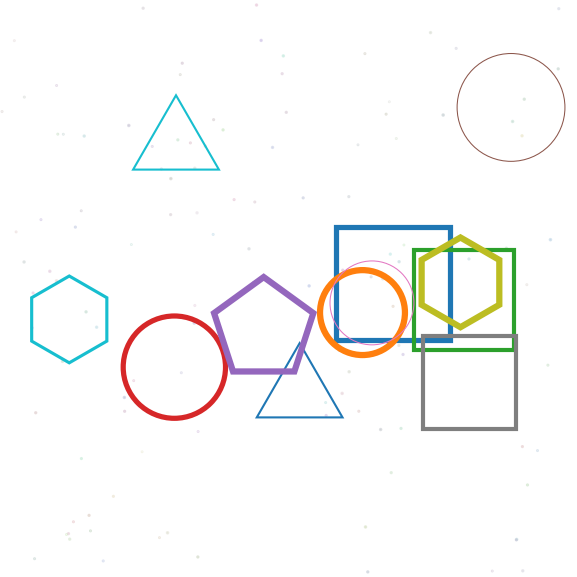[{"shape": "triangle", "thickness": 1, "radius": 0.43, "center": [0.519, 0.319]}, {"shape": "square", "thickness": 2.5, "radius": 0.49, "center": [0.68, 0.509]}, {"shape": "circle", "thickness": 3, "radius": 0.37, "center": [0.628, 0.458]}, {"shape": "square", "thickness": 2, "radius": 0.43, "center": [0.803, 0.479]}, {"shape": "circle", "thickness": 2.5, "radius": 0.44, "center": [0.302, 0.363]}, {"shape": "pentagon", "thickness": 3, "radius": 0.45, "center": [0.457, 0.429]}, {"shape": "circle", "thickness": 0.5, "radius": 0.47, "center": [0.885, 0.813]}, {"shape": "circle", "thickness": 0.5, "radius": 0.36, "center": [0.644, 0.475]}, {"shape": "square", "thickness": 2, "radius": 0.4, "center": [0.813, 0.337]}, {"shape": "hexagon", "thickness": 3, "radius": 0.39, "center": [0.797, 0.51]}, {"shape": "hexagon", "thickness": 1.5, "radius": 0.38, "center": [0.12, 0.446]}, {"shape": "triangle", "thickness": 1, "radius": 0.43, "center": [0.305, 0.748]}]